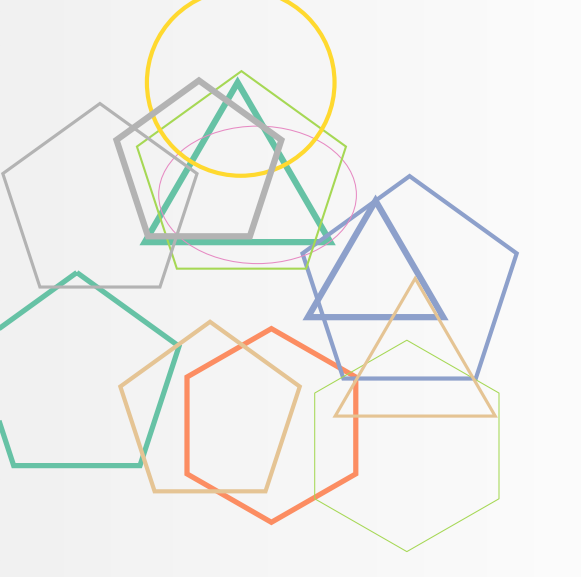[{"shape": "pentagon", "thickness": 2.5, "radius": 0.92, "center": [0.132, 0.342]}, {"shape": "triangle", "thickness": 3, "radius": 0.92, "center": [0.409, 0.672]}, {"shape": "hexagon", "thickness": 2.5, "radius": 0.84, "center": [0.467, 0.262]}, {"shape": "pentagon", "thickness": 2, "radius": 0.97, "center": [0.705, 0.5]}, {"shape": "triangle", "thickness": 3, "radius": 0.67, "center": [0.646, 0.517]}, {"shape": "oval", "thickness": 0.5, "radius": 0.85, "center": [0.443, 0.662]}, {"shape": "pentagon", "thickness": 1, "radius": 0.95, "center": [0.415, 0.687]}, {"shape": "hexagon", "thickness": 0.5, "radius": 0.92, "center": [0.7, 0.227]}, {"shape": "circle", "thickness": 2, "radius": 0.81, "center": [0.414, 0.856]}, {"shape": "pentagon", "thickness": 2, "radius": 0.81, "center": [0.361, 0.28]}, {"shape": "triangle", "thickness": 1.5, "radius": 0.79, "center": [0.714, 0.358]}, {"shape": "pentagon", "thickness": 3, "radius": 0.75, "center": [0.342, 0.711]}, {"shape": "pentagon", "thickness": 1.5, "radius": 0.88, "center": [0.172, 0.644]}]